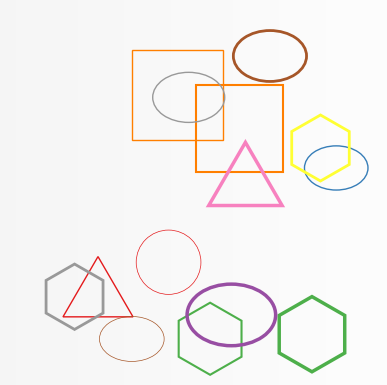[{"shape": "triangle", "thickness": 1, "radius": 0.52, "center": [0.253, 0.229]}, {"shape": "circle", "thickness": 0.5, "radius": 0.42, "center": [0.435, 0.319]}, {"shape": "oval", "thickness": 1, "radius": 0.41, "center": [0.868, 0.564]}, {"shape": "hexagon", "thickness": 2.5, "radius": 0.49, "center": [0.805, 0.132]}, {"shape": "hexagon", "thickness": 1.5, "radius": 0.47, "center": [0.542, 0.12]}, {"shape": "oval", "thickness": 2.5, "radius": 0.57, "center": [0.597, 0.182]}, {"shape": "square", "thickness": 1.5, "radius": 0.56, "center": [0.618, 0.665]}, {"shape": "square", "thickness": 1, "radius": 0.59, "center": [0.459, 0.753]}, {"shape": "hexagon", "thickness": 2, "radius": 0.43, "center": [0.827, 0.616]}, {"shape": "oval", "thickness": 2, "radius": 0.47, "center": [0.697, 0.855]}, {"shape": "oval", "thickness": 0.5, "radius": 0.42, "center": [0.34, 0.12]}, {"shape": "triangle", "thickness": 2.5, "radius": 0.55, "center": [0.633, 0.521]}, {"shape": "oval", "thickness": 1, "radius": 0.46, "center": [0.487, 0.747]}, {"shape": "hexagon", "thickness": 2, "radius": 0.42, "center": [0.192, 0.229]}]